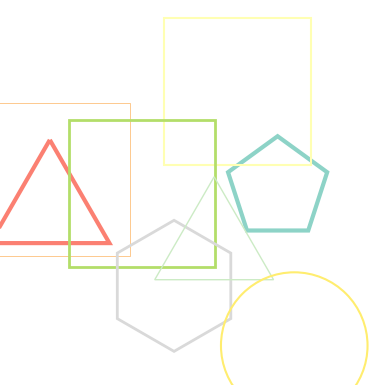[{"shape": "pentagon", "thickness": 3, "radius": 0.68, "center": [0.721, 0.511]}, {"shape": "square", "thickness": 1.5, "radius": 0.95, "center": [0.618, 0.763]}, {"shape": "triangle", "thickness": 3, "radius": 0.89, "center": [0.129, 0.458]}, {"shape": "square", "thickness": 0.5, "radius": 0.99, "center": [0.14, 0.534]}, {"shape": "square", "thickness": 2, "radius": 0.95, "center": [0.369, 0.498]}, {"shape": "hexagon", "thickness": 2, "radius": 0.85, "center": [0.452, 0.258]}, {"shape": "triangle", "thickness": 1, "radius": 0.89, "center": [0.556, 0.363]}, {"shape": "circle", "thickness": 1.5, "radius": 0.95, "center": [0.764, 0.102]}]